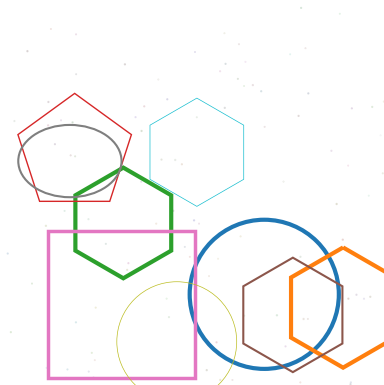[{"shape": "circle", "thickness": 3, "radius": 0.97, "center": [0.686, 0.236]}, {"shape": "hexagon", "thickness": 3, "radius": 0.78, "center": [0.891, 0.201]}, {"shape": "hexagon", "thickness": 3, "radius": 0.72, "center": [0.32, 0.421]}, {"shape": "pentagon", "thickness": 1, "radius": 0.77, "center": [0.194, 0.602]}, {"shape": "hexagon", "thickness": 1.5, "radius": 0.74, "center": [0.761, 0.182]}, {"shape": "square", "thickness": 2.5, "radius": 0.95, "center": [0.317, 0.209]}, {"shape": "oval", "thickness": 1.5, "radius": 0.67, "center": [0.182, 0.582]}, {"shape": "circle", "thickness": 0.5, "radius": 0.78, "center": [0.459, 0.113]}, {"shape": "hexagon", "thickness": 0.5, "radius": 0.7, "center": [0.511, 0.605]}]